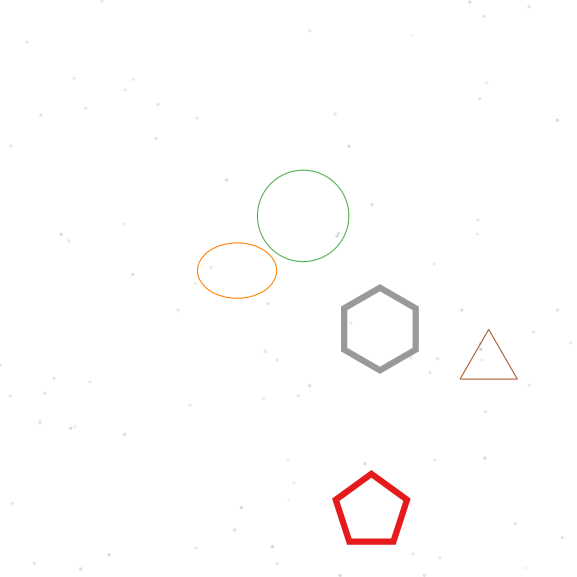[{"shape": "pentagon", "thickness": 3, "radius": 0.32, "center": [0.643, 0.114]}, {"shape": "circle", "thickness": 0.5, "radius": 0.4, "center": [0.525, 0.625]}, {"shape": "oval", "thickness": 0.5, "radius": 0.34, "center": [0.411, 0.531]}, {"shape": "triangle", "thickness": 0.5, "radius": 0.29, "center": [0.846, 0.371]}, {"shape": "hexagon", "thickness": 3, "radius": 0.36, "center": [0.658, 0.429]}]